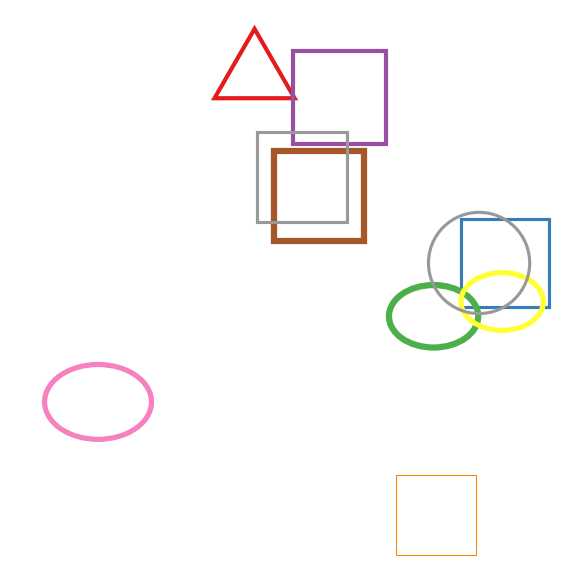[{"shape": "triangle", "thickness": 2, "radius": 0.4, "center": [0.441, 0.869]}, {"shape": "square", "thickness": 1.5, "radius": 0.38, "center": [0.875, 0.544]}, {"shape": "oval", "thickness": 3, "radius": 0.39, "center": [0.751, 0.451]}, {"shape": "square", "thickness": 2, "radius": 0.4, "center": [0.588, 0.83]}, {"shape": "square", "thickness": 0.5, "radius": 0.35, "center": [0.755, 0.107]}, {"shape": "oval", "thickness": 2.5, "radius": 0.36, "center": [0.869, 0.477]}, {"shape": "square", "thickness": 3, "radius": 0.39, "center": [0.552, 0.659]}, {"shape": "oval", "thickness": 2.5, "radius": 0.46, "center": [0.17, 0.303]}, {"shape": "square", "thickness": 1.5, "radius": 0.39, "center": [0.523, 0.693]}, {"shape": "circle", "thickness": 1.5, "radius": 0.44, "center": [0.83, 0.544]}]